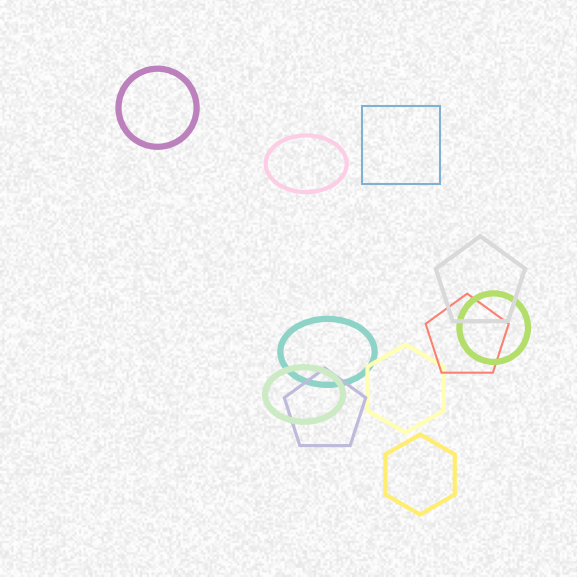[{"shape": "oval", "thickness": 3, "radius": 0.41, "center": [0.567, 0.39]}, {"shape": "hexagon", "thickness": 2, "radius": 0.38, "center": [0.702, 0.326]}, {"shape": "pentagon", "thickness": 1.5, "radius": 0.37, "center": [0.563, 0.288]}, {"shape": "pentagon", "thickness": 1, "radius": 0.38, "center": [0.809, 0.415]}, {"shape": "square", "thickness": 1, "radius": 0.34, "center": [0.694, 0.748]}, {"shape": "circle", "thickness": 3, "radius": 0.3, "center": [0.855, 0.432]}, {"shape": "oval", "thickness": 2, "radius": 0.35, "center": [0.53, 0.716]}, {"shape": "pentagon", "thickness": 2, "radius": 0.41, "center": [0.832, 0.509]}, {"shape": "circle", "thickness": 3, "radius": 0.34, "center": [0.273, 0.813]}, {"shape": "oval", "thickness": 3, "radius": 0.34, "center": [0.526, 0.316]}, {"shape": "hexagon", "thickness": 2, "radius": 0.35, "center": [0.727, 0.177]}]